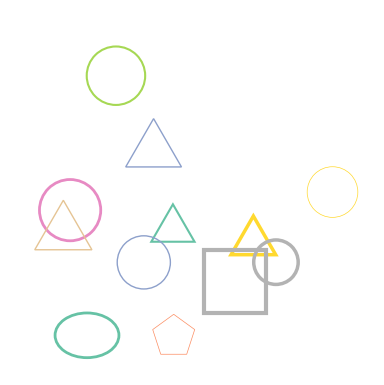[{"shape": "triangle", "thickness": 1.5, "radius": 0.32, "center": [0.449, 0.405]}, {"shape": "oval", "thickness": 2, "radius": 0.41, "center": [0.226, 0.129]}, {"shape": "pentagon", "thickness": 0.5, "radius": 0.29, "center": [0.451, 0.126]}, {"shape": "circle", "thickness": 1, "radius": 0.35, "center": [0.374, 0.318]}, {"shape": "triangle", "thickness": 1, "radius": 0.42, "center": [0.399, 0.608]}, {"shape": "circle", "thickness": 2, "radius": 0.4, "center": [0.182, 0.454]}, {"shape": "circle", "thickness": 1.5, "radius": 0.38, "center": [0.301, 0.803]}, {"shape": "circle", "thickness": 0.5, "radius": 0.33, "center": [0.864, 0.501]}, {"shape": "triangle", "thickness": 2.5, "radius": 0.33, "center": [0.658, 0.372]}, {"shape": "triangle", "thickness": 1, "radius": 0.43, "center": [0.164, 0.394]}, {"shape": "square", "thickness": 3, "radius": 0.4, "center": [0.611, 0.269]}, {"shape": "circle", "thickness": 2.5, "radius": 0.29, "center": [0.717, 0.319]}]